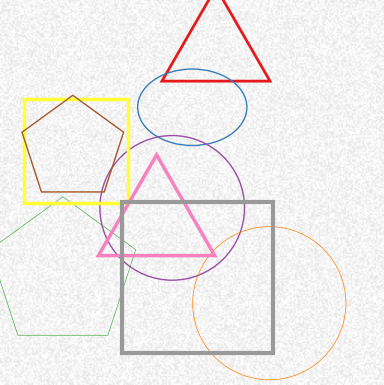[{"shape": "triangle", "thickness": 2, "radius": 0.81, "center": [0.561, 0.87]}, {"shape": "oval", "thickness": 1, "radius": 0.71, "center": [0.499, 0.721]}, {"shape": "pentagon", "thickness": 0.5, "radius": 0.99, "center": [0.163, 0.29]}, {"shape": "circle", "thickness": 1, "radius": 0.94, "center": [0.447, 0.46]}, {"shape": "circle", "thickness": 0.5, "radius": 0.99, "center": [0.699, 0.212]}, {"shape": "square", "thickness": 2.5, "radius": 0.68, "center": [0.198, 0.608]}, {"shape": "pentagon", "thickness": 1, "radius": 0.69, "center": [0.189, 0.614]}, {"shape": "triangle", "thickness": 2.5, "radius": 0.87, "center": [0.407, 0.423]}, {"shape": "square", "thickness": 3, "radius": 0.98, "center": [0.513, 0.279]}]